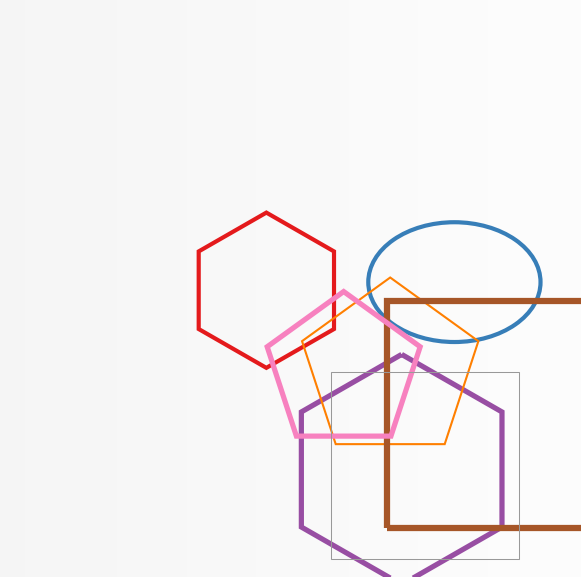[{"shape": "hexagon", "thickness": 2, "radius": 0.67, "center": [0.458, 0.497]}, {"shape": "oval", "thickness": 2, "radius": 0.74, "center": [0.782, 0.511]}, {"shape": "hexagon", "thickness": 2.5, "radius": 1.0, "center": [0.691, 0.186]}, {"shape": "pentagon", "thickness": 1, "radius": 0.8, "center": [0.671, 0.359]}, {"shape": "square", "thickness": 3, "radius": 0.98, "center": [0.862, 0.281]}, {"shape": "pentagon", "thickness": 2.5, "radius": 0.69, "center": [0.591, 0.356]}, {"shape": "square", "thickness": 0.5, "radius": 0.81, "center": [0.731, 0.193]}]